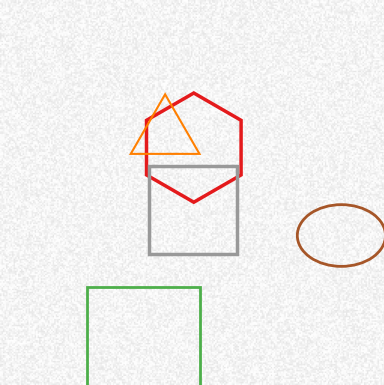[{"shape": "hexagon", "thickness": 2.5, "radius": 0.71, "center": [0.503, 0.617]}, {"shape": "square", "thickness": 2, "radius": 0.73, "center": [0.372, 0.107]}, {"shape": "triangle", "thickness": 1.5, "radius": 0.52, "center": [0.429, 0.652]}, {"shape": "oval", "thickness": 2, "radius": 0.57, "center": [0.887, 0.388]}, {"shape": "square", "thickness": 2.5, "radius": 0.57, "center": [0.5, 0.454]}]